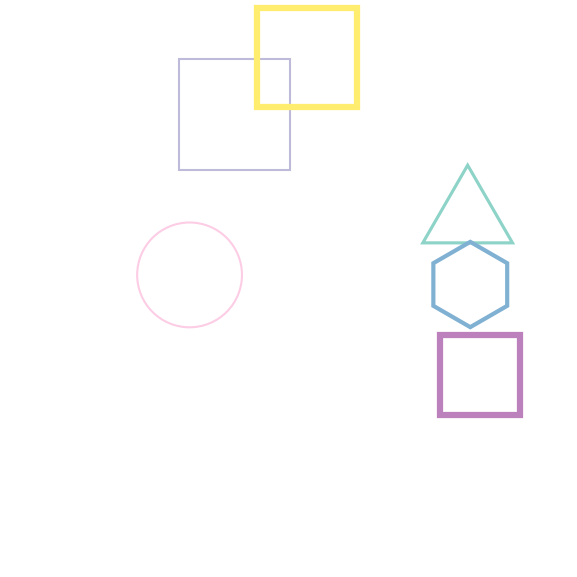[{"shape": "triangle", "thickness": 1.5, "radius": 0.45, "center": [0.81, 0.623]}, {"shape": "square", "thickness": 1, "radius": 0.48, "center": [0.406, 0.801]}, {"shape": "hexagon", "thickness": 2, "radius": 0.37, "center": [0.814, 0.506]}, {"shape": "circle", "thickness": 1, "radius": 0.45, "center": [0.328, 0.523]}, {"shape": "square", "thickness": 3, "radius": 0.35, "center": [0.832, 0.35]}, {"shape": "square", "thickness": 3, "radius": 0.43, "center": [0.531, 0.9]}]